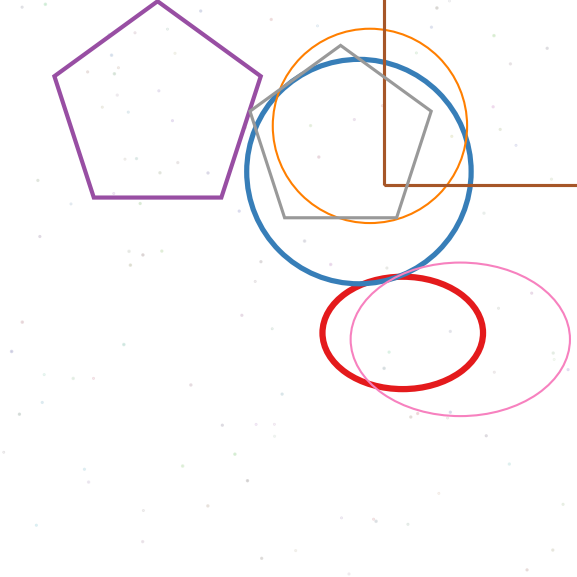[{"shape": "oval", "thickness": 3, "radius": 0.7, "center": [0.697, 0.423]}, {"shape": "circle", "thickness": 2.5, "radius": 0.97, "center": [0.622, 0.702]}, {"shape": "pentagon", "thickness": 2, "radius": 0.94, "center": [0.273, 0.809]}, {"shape": "circle", "thickness": 1, "radius": 0.84, "center": [0.641, 0.781]}, {"shape": "square", "thickness": 1.5, "radius": 0.97, "center": [0.86, 0.873]}, {"shape": "oval", "thickness": 1, "radius": 0.95, "center": [0.797, 0.412]}, {"shape": "pentagon", "thickness": 1.5, "radius": 0.82, "center": [0.59, 0.756]}]